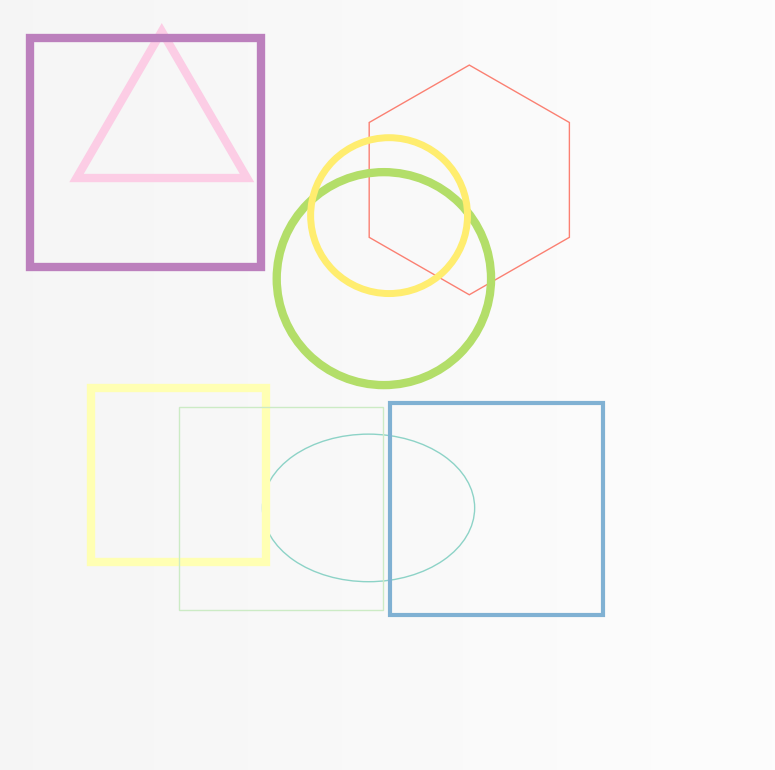[{"shape": "oval", "thickness": 0.5, "radius": 0.68, "center": [0.476, 0.34]}, {"shape": "square", "thickness": 3, "radius": 0.57, "center": [0.23, 0.383]}, {"shape": "hexagon", "thickness": 0.5, "radius": 0.75, "center": [0.606, 0.766]}, {"shape": "square", "thickness": 1.5, "radius": 0.69, "center": [0.64, 0.339]}, {"shape": "circle", "thickness": 3, "radius": 0.69, "center": [0.495, 0.638]}, {"shape": "triangle", "thickness": 3, "radius": 0.63, "center": [0.209, 0.832]}, {"shape": "square", "thickness": 3, "radius": 0.74, "center": [0.188, 0.802]}, {"shape": "square", "thickness": 0.5, "radius": 0.66, "center": [0.363, 0.34]}, {"shape": "circle", "thickness": 2.5, "radius": 0.51, "center": [0.502, 0.72]}]